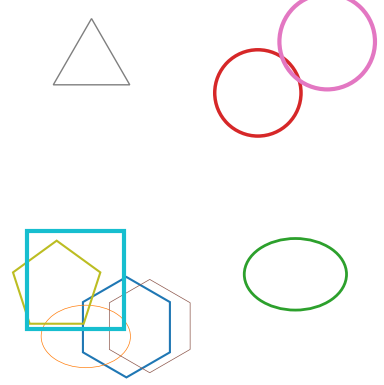[{"shape": "hexagon", "thickness": 1.5, "radius": 0.65, "center": [0.328, 0.15]}, {"shape": "oval", "thickness": 0.5, "radius": 0.58, "center": [0.223, 0.126]}, {"shape": "oval", "thickness": 2, "radius": 0.66, "center": [0.767, 0.288]}, {"shape": "circle", "thickness": 2.5, "radius": 0.56, "center": [0.67, 0.759]}, {"shape": "hexagon", "thickness": 0.5, "radius": 0.61, "center": [0.389, 0.153]}, {"shape": "circle", "thickness": 3, "radius": 0.62, "center": [0.85, 0.892]}, {"shape": "triangle", "thickness": 1, "radius": 0.57, "center": [0.238, 0.837]}, {"shape": "pentagon", "thickness": 1.5, "radius": 0.6, "center": [0.147, 0.256]}, {"shape": "square", "thickness": 3, "radius": 0.63, "center": [0.196, 0.273]}]